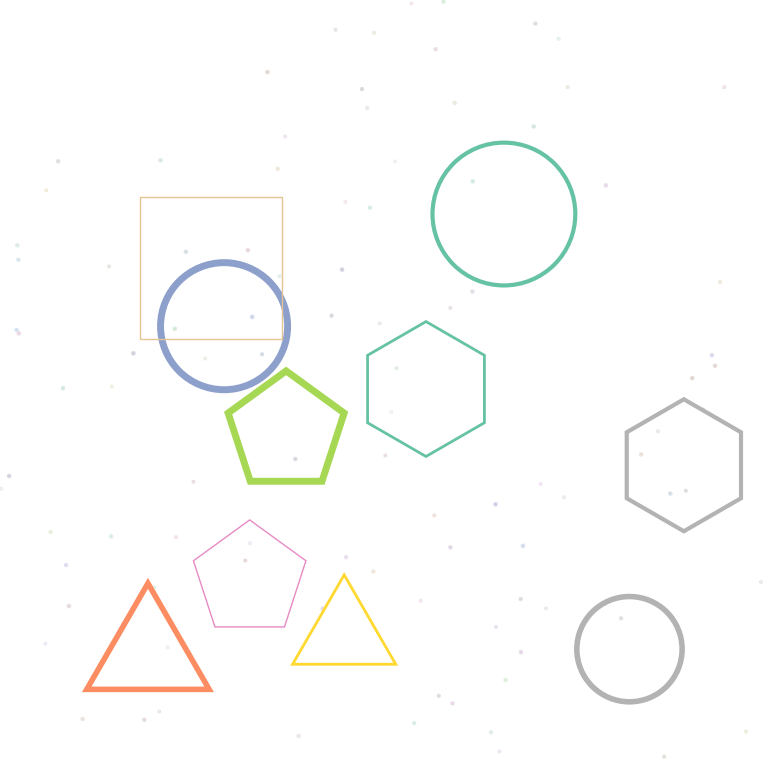[{"shape": "circle", "thickness": 1.5, "radius": 0.46, "center": [0.654, 0.722]}, {"shape": "hexagon", "thickness": 1, "radius": 0.44, "center": [0.553, 0.495]}, {"shape": "triangle", "thickness": 2, "radius": 0.46, "center": [0.192, 0.151]}, {"shape": "circle", "thickness": 2.5, "radius": 0.41, "center": [0.291, 0.576]}, {"shape": "pentagon", "thickness": 0.5, "radius": 0.38, "center": [0.324, 0.248]}, {"shape": "pentagon", "thickness": 2.5, "radius": 0.4, "center": [0.372, 0.439]}, {"shape": "triangle", "thickness": 1, "radius": 0.39, "center": [0.447, 0.176]}, {"shape": "square", "thickness": 0.5, "radius": 0.46, "center": [0.274, 0.652]}, {"shape": "circle", "thickness": 2, "radius": 0.34, "center": [0.817, 0.157]}, {"shape": "hexagon", "thickness": 1.5, "radius": 0.43, "center": [0.888, 0.396]}]